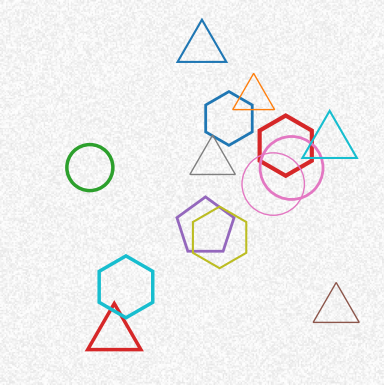[{"shape": "hexagon", "thickness": 2, "radius": 0.35, "center": [0.595, 0.692]}, {"shape": "triangle", "thickness": 1.5, "radius": 0.37, "center": [0.525, 0.876]}, {"shape": "triangle", "thickness": 1, "radius": 0.31, "center": [0.659, 0.747]}, {"shape": "circle", "thickness": 2.5, "radius": 0.3, "center": [0.233, 0.565]}, {"shape": "triangle", "thickness": 2.5, "radius": 0.4, "center": [0.297, 0.132]}, {"shape": "hexagon", "thickness": 3, "radius": 0.39, "center": [0.742, 0.622]}, {"shape": "pentagon", "thickness": 2, "radius": 0.39, "center": [0.534, 0.411]}, {"shape": "triangle", "thickness": 1, "radius": 0.35, "center": [0.873, 0.197]}, {"shape": "circle", "thickness": 1, "radius": 0.41, "center": [0.71, 0.522]}, {"shape": "circle", "thickness": 2, "radius": 0.41, "center": [0.757, 0.564]}, {"shape": "triangle", "thickness": 1, "radius": 0.34, "center": [0.552, 0.581]}, {"shape": "hexagon", "thickness": 1.5, "radius": 0.4, "center": [0.57, 0.383]}, {"shape": "hexagon", "thickness": 2.5, "radius": 0.4, "center": [0.327, 0.255]}, {"shape": "triangle", "thickness": 1.5, "radius": 0.41, "center": [0.856, 0.63]}]